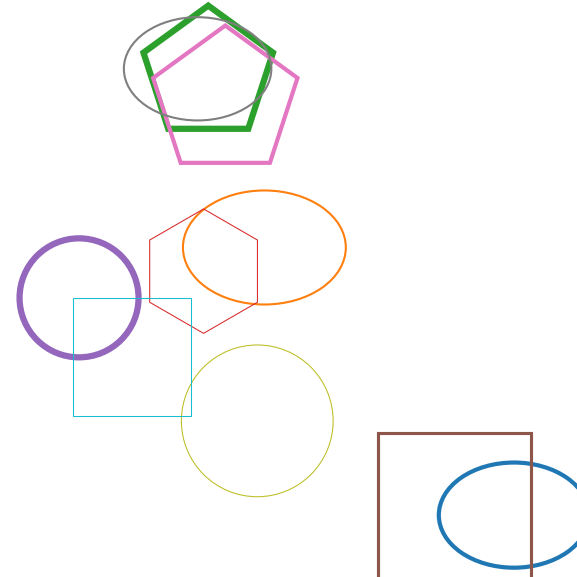[{"shape": "oval", "thickness": 2, "radius": 0.65, "center": [0.89, 0.107]}, {"shape": "oval", "thickness": 1, "radius": 0.71, "center": [0.458, 0.571]}, {"shape": "pentagon", "thickness": 3, "radius": 0.59, "center": [0.361, 0.872]}, {"shape": "hexagon", "thickness": 0.5, "radius": 0.54, "center": [0.353, 0.53]}, {"shape": "circle", "thickness": 3, "radius": 0.52, "center": [0.137, 0.483]}, {"shape": "square", "thickness": 1.5, "radius": 0.66, "center": [0.787, 0.116]}, {"shape": "pentagon", "thickness": 2, "radius": 0.66, "center": [0.39, 0.823]}, {"shape": "oval", "thickness": 1, "radius": 0.64, "center": [0.342, 0.88]}, {"shape": "circle", "thickness": 0.5, "radius": 0.66, "center": [0.445, 0.27]}, {"shape": "square", "thickness": 0.5, "radius": 0.51, "center": [0.229, 0.381]}]